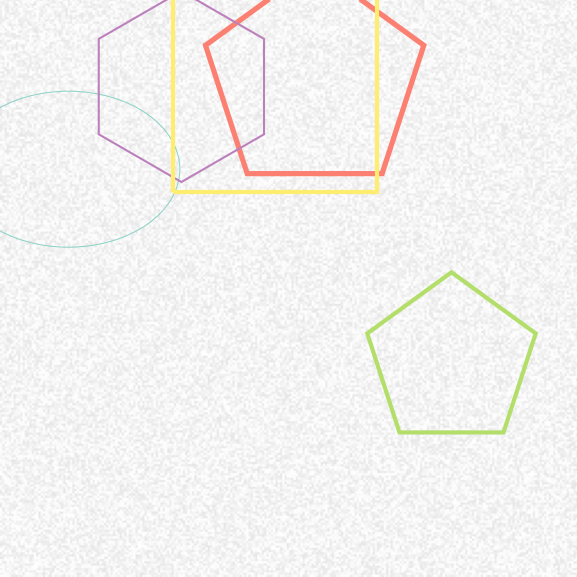[{"shape": "oval", "thickness": 0.5, "radius": 0.96, "center": [0.118, 0.706]}, {"shape": "pentagon", "thickness": 2.5, "radius": 0.99, "center": [0.545, 0.859]}, {"shape": "pentagon", "thickness": 2, "radius": 0.77, "center": [0.782, 0.374]}, {"shape": "hexagon", "thickness": 1, "radius": 0.83, "center": [0.314, 0.849]}, {"shape": "square", "thickness": 2, "radius": 0.88, "center": [0.476, 0.843]}]